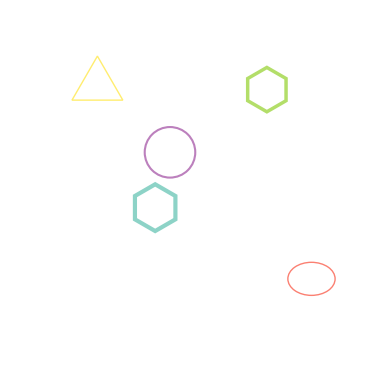[{"shape": "hexagon", "thickness": 3, "radius": 0.3, "center": [0.403, 0.461]}, {"shape": "oval", "thickness": 1, "radius": 0.31, "center": [0.809, 0.276]}, {"shape": "hexagon", "thickness": 2.5, "radius": 0.29, "center": [0.693, 0.767]}, {"shape": "circle", "thickness": 1.5, "radius": 0.33, "center": [0.442, 0.604]}, {"shape": "triangle", "thickness": 1, "radius": 0.38, "center": [0.253, 0.778]}]